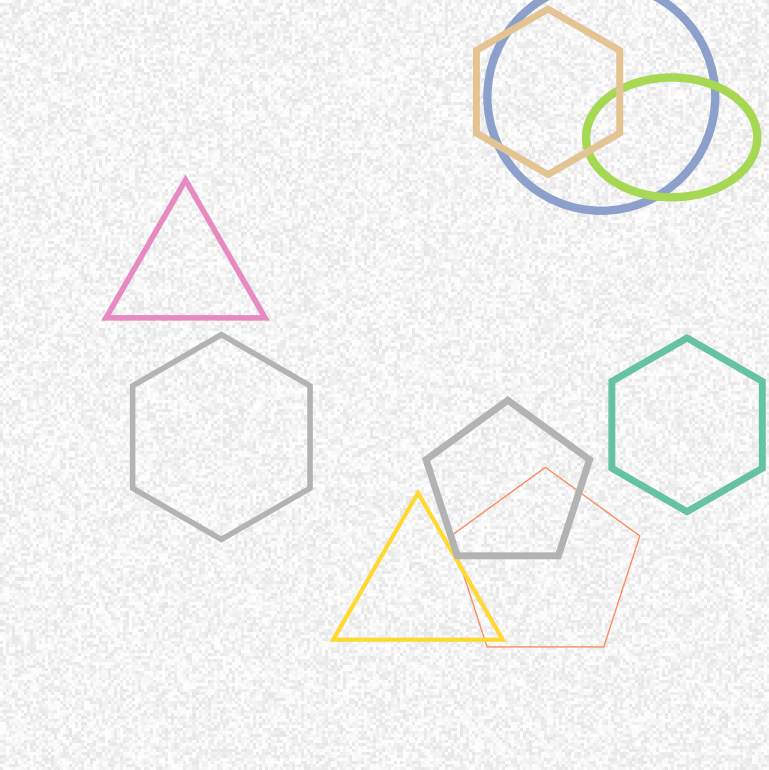[{"shape": "hexagon", "thickness": 2.5, "radius": 0.56, "center": [0.892, 0.448]}, {"shape": "pentagon", "thickness": 0.5, "radius": 0.64, "center": [0.708, 0.264]}, {"shape": "circle", "thickness": 3, "radius": 0.74, "center": [0.781, 0.874]}, {"shape": "triangle", "thickness": 2, "radius": 0.6, "center": [0.241, 0.647]}, {"shape": "oval", "thickness": 3, "radius": 0.56, "center": [0.872, 0.822]}, {"shape": "triangle", "thickness": 1.5, "radius": 0.64, "center": [0.543, 0.233]}, {"shape": "hexagon", "thickness": 2.5, "radius": 0.54, "center": [0.712, 0.881]}, {"shape": "pentagon", "thickness": 2.5, "radius": 0.56, "center": [0.659, 0.368]}, {"shape": "hexagon", "thickness": 2, "radius": 0.67, "center": [0.287, 0.432]}]